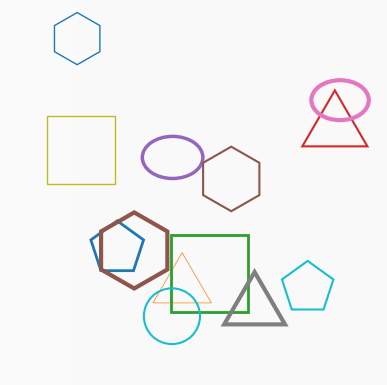[{"shape": "pentagon", "thickness": 2, "radius": 0.36, "center": [0.302, 0.355]}, {"shape": "hexagon", "thickness": 1, "radius": 0.34, "center": [0.199, 0.9]}, {"shape": "triangle", "thickness": 0.5, "radius": 0.44, "center": [0.47, 0.257]}, {"shape": "square", "thickness": 2, "radius": 0.5, "center": [0.541, 0.289]}, {"shape": "triangle", "thickness": 1.5, "radius": 0.48, "center": [0.864, 0.668]}, {"shape": "oval", "thickness": 2.5, "radius": 0.39, "center": [0.445, 0.591]}, {"shape": "hexagon", "thickness": 1.5, "radius": 0.42, "center": [0.597, 0.535]}, {"shape": "hexagon", "thickness": 3, "radius": 0.49, "center": [0.346, 0.349]}, {"shape": "oval", "thickness": 3, "radius": 0.37, "center": [0.878, 0.74]}, {"shape": "triangle", "thickness": 3, "radius": 0.45, "center": [0.657, 0.203]}, {"shape": "square", "thickness": 1, "radius": 0.44, "center": [0.209, 0.611]}, {"shape": "circle", "thickness": 1.5, "radius": 0.36, "center": [0.444, 0.179]}, {"shape": "pentagon", "thickness": 1.5, "radius": 0.35, "center": [0.794, 0.253]}]